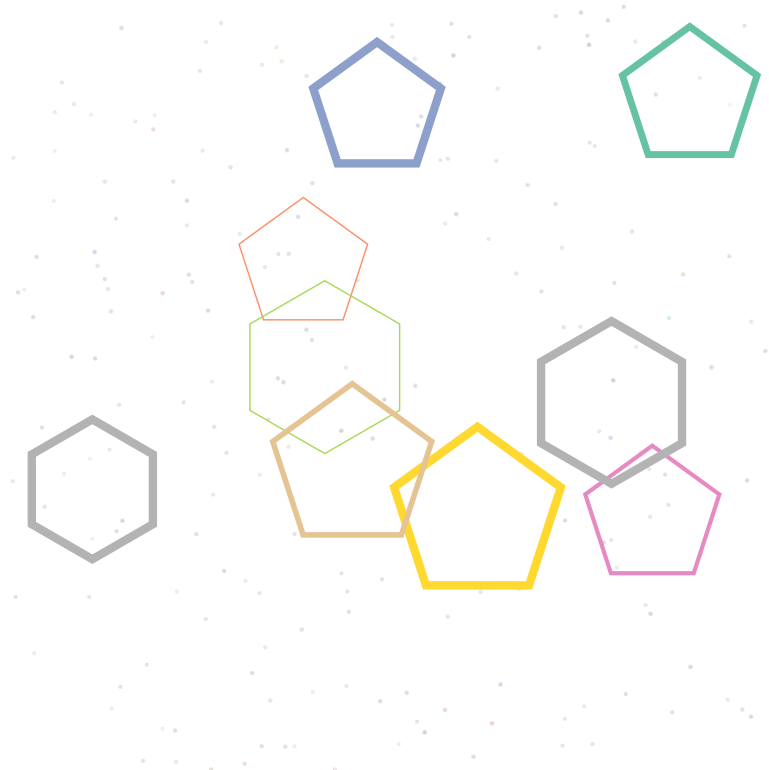[{"shape": "pentagon", "thickness": 2.5, "radius": 0.46, "center": [0.896, 0.874]}, {"shape": "pentagon", "thickness": 0.5, "radius": 0.44, "center": [0.394, 0.656]}, {"shape": "pentagon", "thickness": 3, "radius": 0.44, "center": [0.49, 0.858]}, {"shape": "pentagon", "thickness": 1.5, "radius": 0.46, "center": [0.847, 0.33]}, {"shape": "hexagon", "thickness": 0.5, "radius": 0.56, "center": [0.422, 0.523]}, {"shape": "pentagon", "thickness": 3, "radius": 0.57, "center": [0.62, 0.332]}, {"shape": "pentagon", "thickness": 2, "radius": 0.54, "center": [0.457, 0.393]}, {"shape": "hexagon", "thickness": 3, "radius": 0.45, "center": [0.12, 0.365]}, {"shape": "hexagon", "thickness": 3, "radius": 0.53, "center": [0.794, 0.477]}]